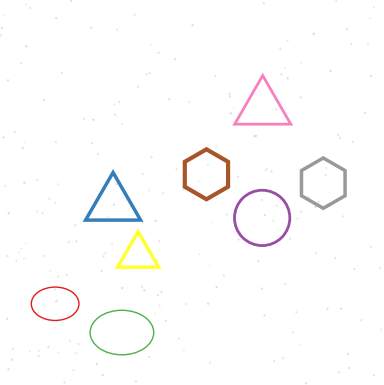[{"shape": "oval", "thickness": 1, "radius": 0.31, "center": [0.143, 0.211]}, {"shape": "triangle", "thickness": 2.5, "radius": 0.41, "center": [0.294, 0.47]}, {"shape": "oval", "thickness": 1, "radius": 0.41, "center": [0.317, 0.136]}, {"shape": "circle", "thickness": 2, "radius": 0.36, "center": [0.681, 0.434]}, {"shape": "triangle", "thickness": 2.5, "radius": 0.31, "center": [0.359, 0.337]}, {"shape": "hexagon", "thickness": 3, "radius": 0.32, "center": [0.536, 0.547]}, {"shape": "triangle", "thickness": 2, "radius": 0.42, "center": [0.682, 0.72]}, {"shape": "hexagon", "thickness": 2.5, "radius": 0.33, "center": [0.84, 0.524]}]